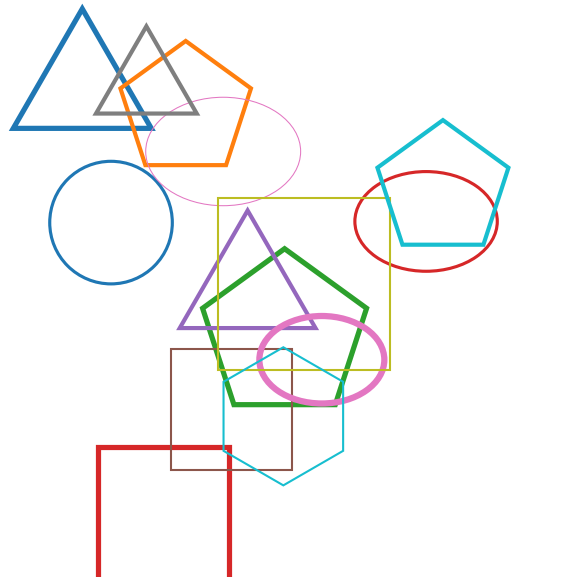[{"shape": "triangle", "thickness": 2.5, "radius": 0.69, "center": [0.142, 0.846]}, {"shape": "circle", "thickness": 1.5, "radius": 0.53, "center": [0.192, 0.614]}, {"shape": "pentagon", "thickness": 2, "radius": 0.59, "center": [0.322, 0.809]}, {"shape": "pentagon", "thickness": 2.5, "radius": 0.75, "center": [0.493, 0.419]}, {"shape": "square", "thickness": 2.5, "radius": 0.57, "center": [0.283, 0.111]}, {"shape": "oval", "thickness": 1.5, "radius": 0.62, "center": [0.738, 0.616]}, {"shape": "triangle", "thickness": 2, "radius": 0.68, "center": [0.429, 0.499]}, {"shape": "square", "thickness": 1, "radius": 0.52, "center": [0.4, 0.29]}, {"shape": "oval", "thickness": 0.5, "radius": 0.67, "center": [0.386, 0.737]}, {"shape": "oval", "thickness": 3, "radius": 0.54, "center": [0.557, 0.376]}, {"shape": "triangle", "thickness": 2, "radius": 0.5, "center": [0.253, 0.853]}, {"shape": "square", "thickness": 1, "radius": 0.74, "center": [0.526, 0.508]}, {"shape": "hexagon", "thickness": 1, "radius": 0.6, "center": [0.491, 0.278]}, {"shape": "pentagon", "thickness": 2, "radius": 0.6, "center": [0.767, 0.672]}]